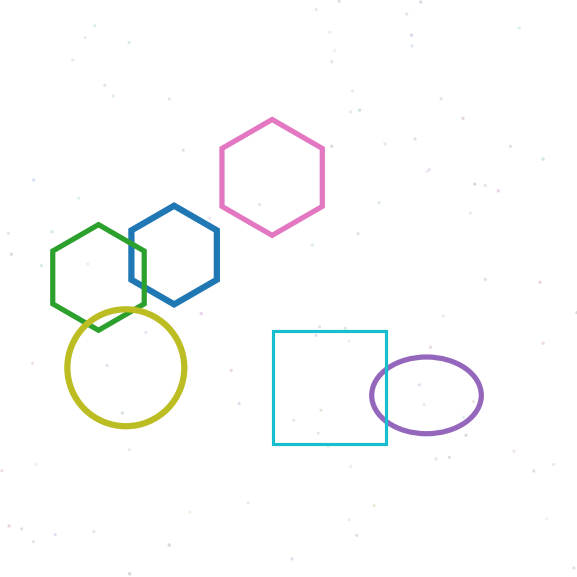[{"shape": "hexagon", "thickness": 3, "radius": 0.43, "center": [0.302, 0.557]}, {"shape": "hexagon", "thickness": 2.5, "radius": 0.46, "center": [0.171, 0.519]}, {"shape": "oval", "thickness": 2.5, "radius": 0.47, "center": [0.739, 0.315]}, {"shape": "hexagon", "thickness": 2.5, "radius": 0.5, "center": [0.471, 0.692]}, {"shape": "circle", "thickness": 3, "radius": 0.51, "center": [0.218, 0.362]}, {"shape": "square", "thickness": 1.5, "radius": 0.49, "center": [0.571, 0.328]}]